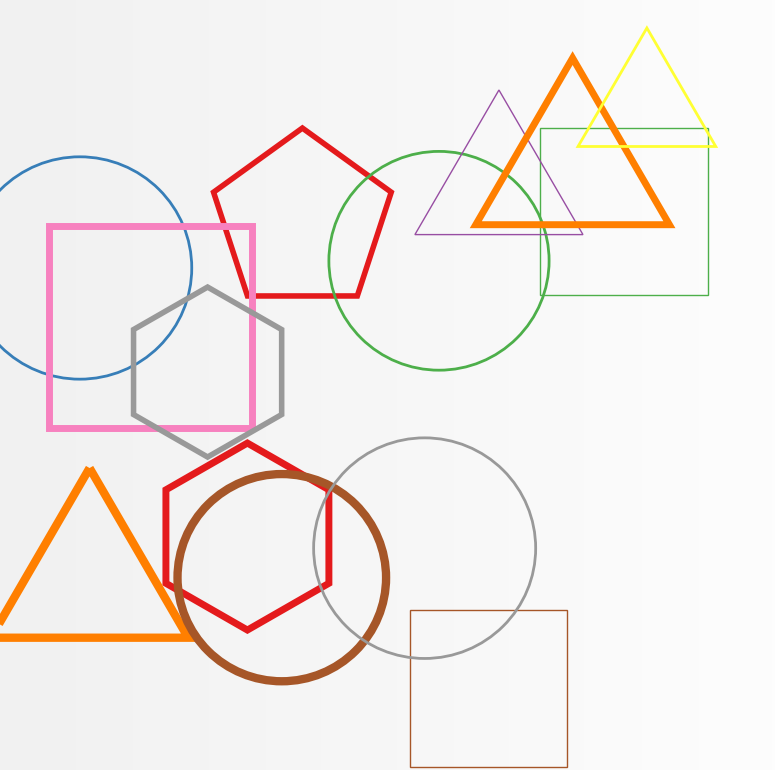[{"shape": "hexagon", "thickness": 2.5, "radius": 0.61, "center": [0.319, 0.303]}, {"shape": "pentagon", "thickness": 2, "radius": 0.6, "center": [0.39, 0.713]}, {"shape": "circle", "thickness": 1, "radius": 0.72, "center": [0.103, 0.652]}, {"shape": "circle", "thickness": 1, "radius": 0.71, "center": [0.566, 0.661]}, {"shape": "square", "thickness": 0.5, "radius": 0.54, "center": [0.805, 0.726]}, {"shape": "triangle", "thickness": 0.5, "radius": 0.63, "center": [0.644, 0.758]}, {"shape": "triangle", "thickness": 2.5, "radius": 0.72, "center": [0.739, 0.78]}, {"shape": "triangle", "thickness": 3, "radius": 0.73, "center": [0.116, 0.245]}, {"shape": "triangle", "thickness": 1, "radius": 0.51, "center": [0.835, 0.861]}, {"shape": "circle", "thickness": 3, "radius": 0.67, "center": [0.364, 0.25]}, {"shape": "square", "thickness": 0.5, "radius": 0.51, "center": [0.63, 0.106]}, {"shape": "square", "thickness": 2.5, "radius": 0.65, "center": [0.194, 0.575]}, {"shape": "circle", "thickness": 1, "radius": 0.72, "center": [0.548, 0.288]}, {"shape": "hexagon", "thickness": 2, "radius": 0.55, "center": [0.268, 0.517]}]